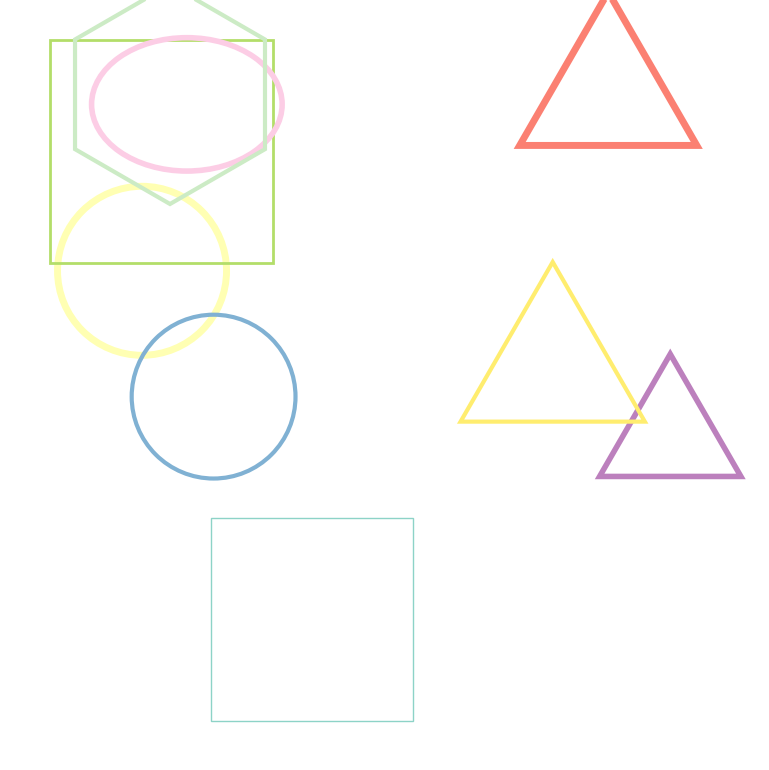[{"shape": "square", "thickness": 0.5, "radius": 0.66, "center": [0.405, 0.196]}, {"shape": "circle", "thickness": 2.5, "radius": 0.55, "center": [0.184, 0.648]}, {"shape": "triangle", "thickness": 2.5, "radius": 0.66, "center": [0.79, 0.878]}, {"shape": "circle", "thickness": 1.5, "radius": 0.53, "center": [0.277, 0.485]}, {"shape": "square", "thickness": 1, "radius": 0.73, "center": [0.21, 0.804]}, {"shape": "oval", "thickness": 2, "radius": 0.62, "center": [0.243, 0.864]}, {"shape": "triangle", "thickness": 2, "radius": 0.53, "center": [0.87, 0.434]}, {"shape": "hexagon", "thickness": 1.5, "radius": 0.71, "center": [0.221, 0.877]}, {"shape": "triangle", "thickness": 1.5, "radius": 0.69, "center": [0.718, 0.522]}]